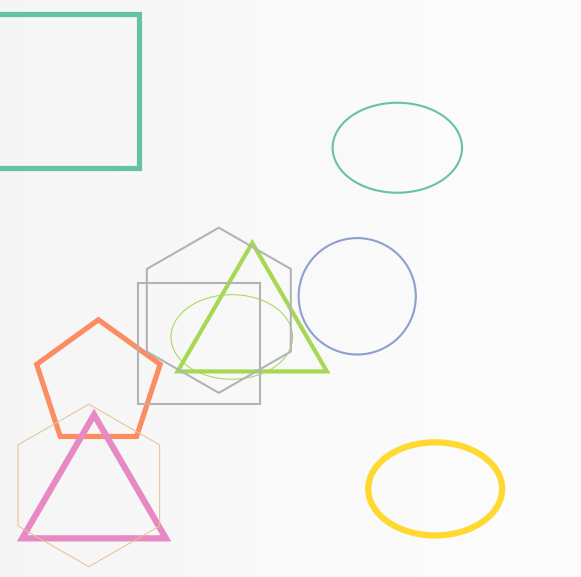[{"shape": "oval", "thickness": 1, "radius": 0.56, "center": [0.684, 0.743]}, {"shape": "square", "thickness": 2.5, "radius": 0.67, "center": [0.105, 0.841]}, {"shape": "pentagon", "thickness": 2.5, "radius": 0.56, "center": [0.169, 0.334]}, {"shape": "circle", "thickness": 1, "radius": 0.5, "center": [0.615, 0.486]}, {"shape": "triangle", "thickness": 3, "radius": 0.71, "center": [0.162, 0.138]}, {"shape": "triangle", "thickness": 2, "radius": 0.74, "center": [0.434, 0.43]}, {"shape": "oval", "thickness": 0.5, "radius": 0.52, "center": [0.399, 0.416]}, {"shape": "oval", "thickness": 3, "radius": 0.58, "center": [0.749, 0.153]}, {"shape": "hexagon", "thickness": 0.5, "radius": 0.7, "center": [0.153, 0.159]}, {"shape": "hexagon", "thickness": 1, "radius": 0.72, "center": [0.376, 0.462]}, {"shape": "square", "thickness": 1, "radius": 0.52, "center": [0.343, 0.404]}]